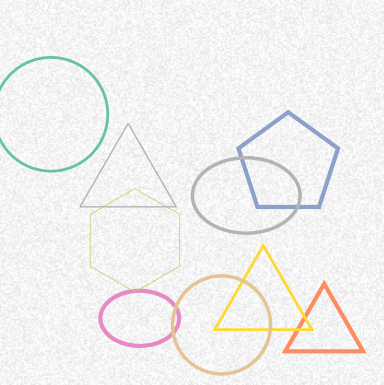[{"shape": "circle", "thickness": 2, "radius": 0.74, "center": [0.132, 0.703]}, {"shape": "triangle", "thickness": 3, "radius": 0.58, "center": [0.842, 0.146]}, {"shape": "pentagon", "thickness": 3, "radius": 0.68, "center": [0.749, 0.572]}, {"shape": "oval", "thickness": 3, "radius": 0.51, "center": [0.363, 0.173]}, {"shape": "hexagon", "thickness": 0.5, "radius": 0.67, "center": [0.351, 0.376]}, {"shape": "triangle", "thickness": 2, "radius": 0.73, "center": [0.684, 0.217]}, {"shape": "circle", "thickness": 2.5, "radius": 0.64, "center": [0.575, 0.156]}, {"shape": "triangle", "thickness": 1, "radius": 0.72, "center": [0.333, 0.535]}, {"shape": "oval", "thickness": 2.5, "radius": 0.7, "center": [0.64, 0.492]}]